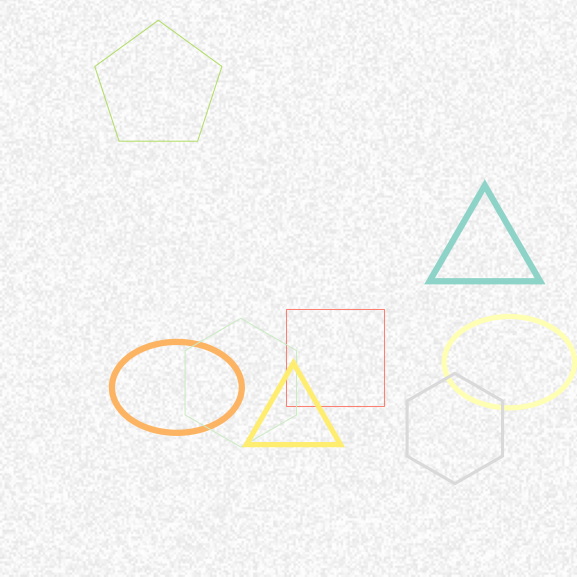[{"shape": "triangle", "thickness": 3, "radius": 0.55, "center": [0.84, 0.567]}, {"shape": "oval", "thickness": 2.5, "radius": 0.57, "center": [0.882, 0.372]}, {"shape": "square", "thickness": 0.5, "radius": 0.42, "center": [0.58, 0.38]}, {"shape": "oval", "thickness": 3, "radius": 0.56, "center": [0.306, 0.328]}, {"shape": "pentagon", "thickness": 0.5, "radius": 0.58, "center": [0.274, 0.848]}, {"shape": "hexagon", "thickness": 1.5, "radius": 0.48, "center": [0.788, 0.257]}, {"shape": "hexagon", "thickness": 0.5, "radius": 0.56, "center": [0.417, 0.336]}, {"shape": "triangle", "thickness": 2.5, "radius": 0.47, "center": [0.508, 0.276]}]